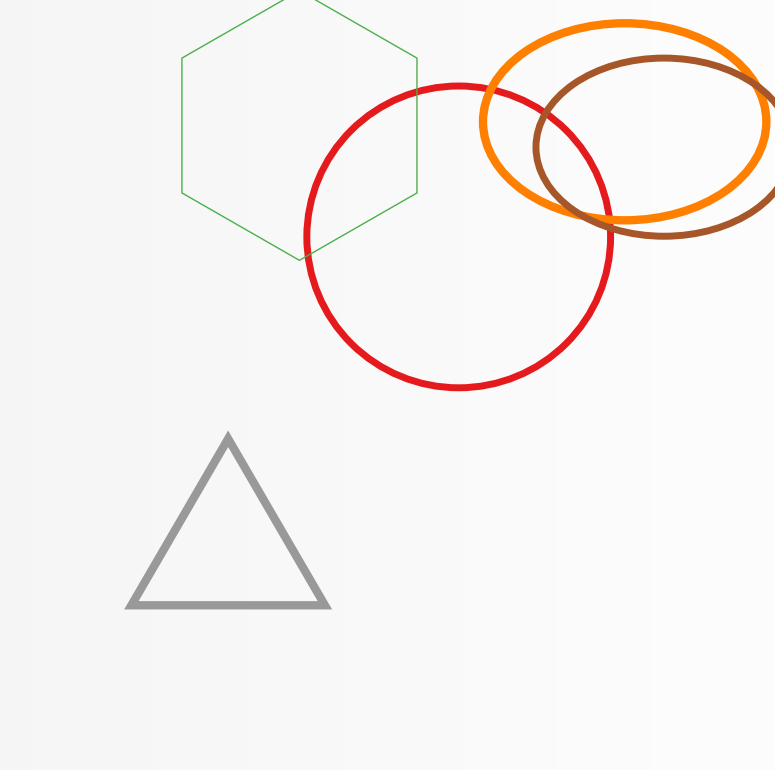[{"shape": "circle", "thickness": 2.5, "radius": 0.98, "center": [0.592, 0.692]}, {"shape": "hexagon", "thickness": 0.5, "radius": 0.88, "center": [0.386, 0.837]}, {"shape": "oval", "thickness": 3, "radius": 0.91, "center": [0.806, 0.842]}, {"shape": "oval", "thickness": 2.5, "radius": 0.83, "center": [0.857, 0.809]}, {"shape": "triangle", "thickness": 3, "radius": 0.72, "center": [0.294, 0.286]}]